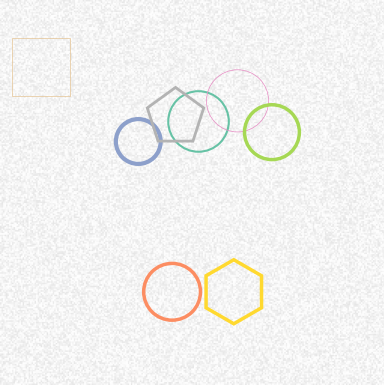[{"shape": "circle", "thickness": 1.5, "radius": 0.39, "center": [0.516, 0.684]}, {"shape": "circle", "thickness": 2.5, "radius": 0.37, "center": [0.447, 0.242]}, {"shape": "circle", "thickness": 3, "radius": 0.29, "center": [0.359, 0.632]}, {"shape": "circle", "thickness": 0.5, "radius": 0.4, "center": [0.617, 0.738]}, {"shape": "circle", "thickness": 2.5, "radius": 0.36, "center": [0.706, 0.657]}, {"shape": "hexagon", "thickness": 2.5, "radius": 0.42, "center": [0.607, 0.242]}, {"shape": "square", "thickness": 0.5, "radius": 0.38, "center": [0.106, 0.826]}, {"shape": "pentagon", "thickness": 2, "radius": 0.39, "center": [0.456, 0.696]}]